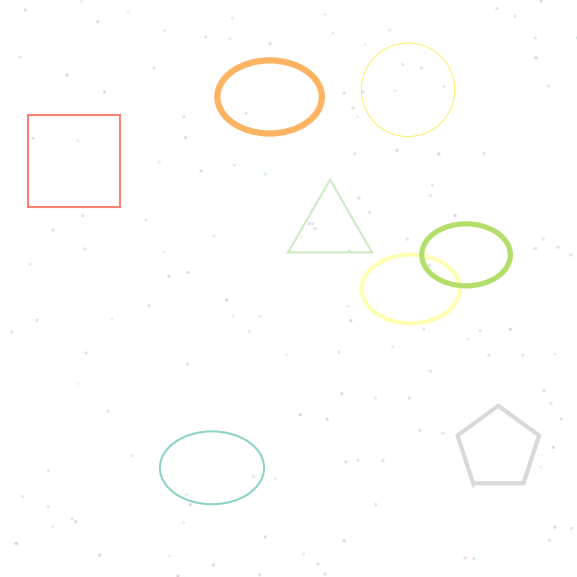[{"shape": "oval", "thickness": 1, "radius": 0.45, "center": [0.367, 0.189]}, {"shape": "oval", "thickness": 2, "radius": 0.42, "center": [0.711, 0.499]}, {"shape": "square", "thickness": 1, "radius": 0.4, "center": [0.128, 0.72]}, {"shape": "oval", "thickness": 3, "radius": 0.45, "center": [0.467, 0.831]}, {"shape": "oval", "thickness": 2.5, "radius": 0.38, "center": [0.807, 0.558]}, {"shape": "pentagon", "thickness": 2, "radius": 0.37, "center": [0.863, 0.222]}, {"shape": "triangle", "thickness": 1, "radius": 0.42, "center": [0.572, 0.604]}, {"shape": "circle", "thickness": 0.5, "radius": 0.4, "center": [0.707, 0.844]}]